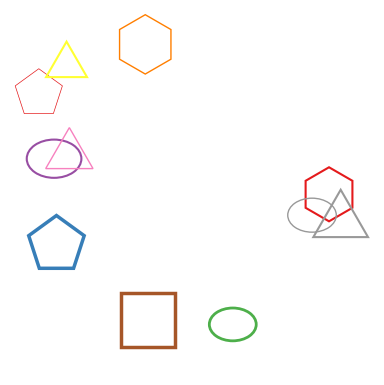[{"shape": "pentagon", "thickness": 0.5, "radius": 0.32, "center": [0.101, 0.757]}, {"shape": "hexagon", "thickness": 1.5, "radius": 0.35, "center": [0.855, 0.495]}, {"shape": "pentagon", "thickness": 2.5, "radius": 0.38, "center": [0.147, 0.364]}, {"shape": "oval", "thickness": 2, "radius": 0.3, "center": [0.605, 0.157]}, {"shape": "oval", "thickness": 1.5, "radius": 0.35, "center": [0.14, 0.588]}, {"shape": "hexagon", "thickness": 1, "radius": 0.39, "center": [0.377, 0.885]}, {"shape": "triangle", "thickness": 1.5, "radius": 0.31, "center": [0.173, 0.83]}, {"shape": "square", "thickness": 2.5, "radius": 0.35, "center": [0.384, 0.169]}, {"shape": "triangle", "thickness": 1, "radius": 0.35, "center": [0.18, 0.598]}, {"shape": "triangle", "thickness": 1.5, "radius": 0.41, "center": [0.885, 0.425]}, {"shape": "oval", "thickness": 1, "radius": 0.32, "center": [0.81, 0.441]}]